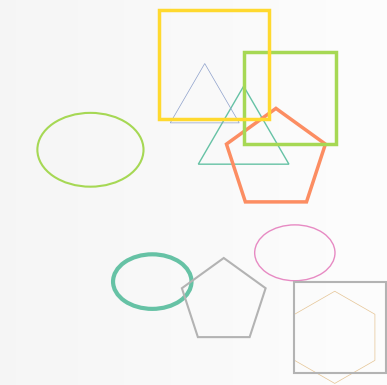[{"shape": "triangle", "thickness": 1, "radius": 0.68, "center": [0.629, 0.641]}, {"shape": "oval", "thickness": 3, "radius": 0.51, "center": [0.393, 0.269]}, {"shape": "pentagon", "thickness": 2.5, "radius": 0.67, "center": [0.712, 0.584]}, {"shape": "triangle", "thickness": 0.5, "radius": 0.51, "center": [0.528, 0.732]}, {"shape": "oval", "thickness": 1, "radius": 0.52, "center": [0.761, 0.343]}, {"shape": "square", "thickness": 2.5, "radius": 0.6, "center": [0.749, 0.745]}, {"shape": "oval", "thickness": 1.5, "radius": 0.68, "center": [0.233, 0.611]}, {"shape": "square", "thickness": 2.5, "radius": 0.71, "center": [0.552, 0.832]}, {"shape": "hexagon", "thickness": 0.5, "radius": 0.6, "center": [0.864, 0.124]}, {"shape": "pentagon", "thickness": 1.5, "radius": 0.57, "center": [0.577, 0.216]}, {"shape": "square", "thickness": 1.5, "radius": 0.59, "center": [0.877, 0.15]}]